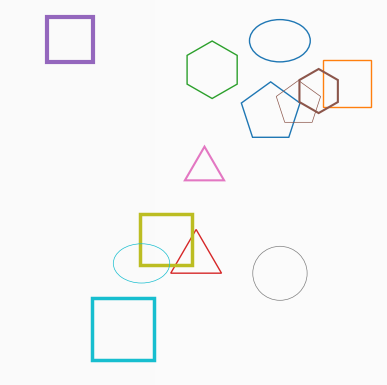[{"shape": "oval", "thickness": 1, "radius": 0.39, "center": [0.722, 0.894]}, {"shape": "pentagon", "thickness": 1, "radius": 0.4, "center": [0.699, 0.708]}, {"shape": "square", "thickness": 1, "radius": 0.31, "center": [0.895, 0.783]}, {"shape": "hexagon", "thickness": 1, "radius": 0.37, "center": [0.547, 0.819]}, {"shape": "triangle", "thickness": 1, "radius": 0.38, "center": [0.506, 0.328]}, {"shape": "square", "thickness": 3, "radius": 0.29, "center": [0.181, 0.897]}, {"shape": "hexagon", "thickness": 1.5, "radius": 0.29, "center": [0.822, 0.764]}, {"shape": "pentagon", "thickness": 0.5, "radius": 0.3, "center": [0.77, 0.731]}, {"shape": "triangle", "thickness": 1.5, "radius": 0.29, "center": [0.528, 0.561]}, {"shape": "circle", "thickness": 0.5, "radius": 0.35, "center": [0.722, 0.29]}, {"shape": "square", "thickness": 2.5, "radius": 0.33, "center": [0.429, 0.379]}, {"shape": "square", "thickness": 2.5, "radius": 0.4, "center": [0.318, 0.145]}, {"shape": "oval", "thickness": 0.5, "radius": 0.36, "center": [0.365, 0.316]}]